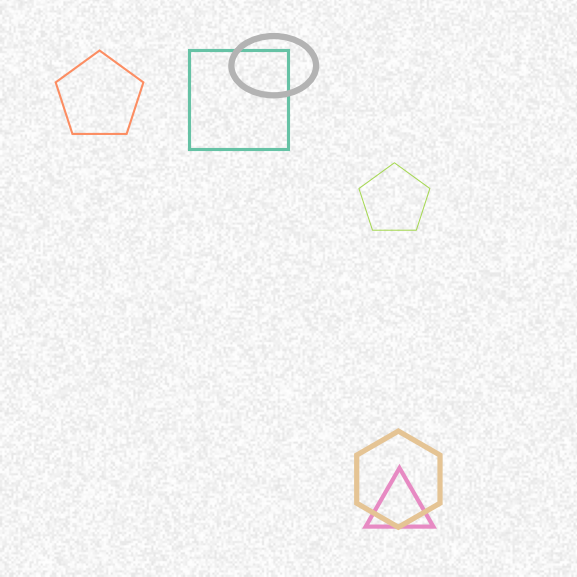[{"shape": "square", "thickness": 1.5, "radius": 0.43, "center": [0.412, 0.827]}, {"shape": "pentagon", "thickness": 1, "radius": 0.4, "center": [0.172, 0.832]}, {"shape": "triangle", "thickness": 2, "radius": 0.34, "center": [0.692, 0.121]}, {"shape": "pentagon", "thickness": 0.5, "radius": 0.32, "center": [0.683, 0.653]}, {"shape": "hexagon", "thickness": 2.5, "radius": 0.42, "center": [0.69, 0.169]}, {"shape": "oval", "thickness": 3, "radius": 0.37, "center": [0.474, 0.885]}]